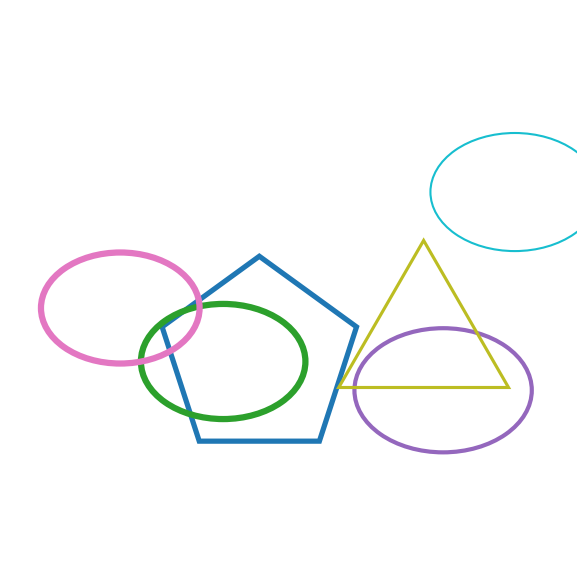[{"shape": "pentagon", "thickness": 2.5, "radius": 0.88, "center": [0.449, 0.378]}, {"shape": "oval", "thickness": 3, "radius": 0.71, "center": [0.386, 0.373]}, {"shape": "oval", "thickness": 2, "radius": 0.77, "center": [0.767, 0.323]}, {"shape": "oval", "thickness": 3, "radius": 0.69, "center": [0.208, 0.466]}, {"shape": "triangle", "thickness": 1.5, "radius": 0.85, "center": [0.734, 0.413]}, {"shape": "oval", "thickness": 1, "radius": 0.73, "center": [0.891, 0.667]}]